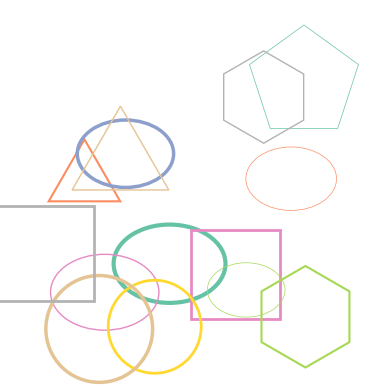[{"shape": "oval", "thickness": 3, "radius": 0.73, "center": [0.44, 0.315]}, {"shape": "pentagon", "thickness": 0.5, "radius": 0.74, "center": [0.79, 0.786]}, {"shape": "triangle", "thickness": 1.5, "radius": 0.54, "center": [0.219, 0.531]}, {"shape": "oval", "thickness": 0.5, "radius": 0.59, "center": [0.756, 0.536]}, {"shape": "oval", "thickness": 2.5, "radius": 0.63, "center": [0.326, 0.601]}, {"shape": "square", "thickness": 2, "radius": 0.58, "center": [0.611, 0.287]}, {"shape": "oval", "thickness": 1, "radius": 0.7, "center": [0.272, 0.241]}, {"shape": "hexagon", "thickness": 1.5, "radius": 0.66, "center": [0.793, 0.177]}, {"shape": "oval", "thickness": 0.5, "radius": 0.5, "center": [0.639, 0.247]}, {"shape": "circle", "thickness": 2, "radius": 0.6, "center": [0.402, 0.151]}, {"shape": "circle", "thickness": 2.5, "radius": 0.69, "center": [0.258, 0.146]}, {"shape": "triangle", "thickness": 1, "radius": 0.73, "center": [0.313, 0.579]}, {"shape": "square", "thickness": 2, "radius": 0.62, "center": [0.119, 0.342]}, {"shape": "hexagon", "thickness": 1, "radius": 0.6, "center": [0.685, 0.748]}]